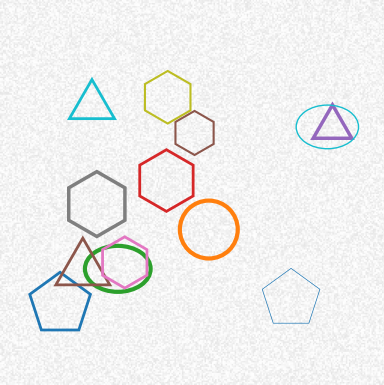[{"shape": "pentagon", "thickness": 2, "radius": 0.41, "center": [0.156, 0.21]}, {"shape": "pentagon", "thickness": 0.5, "radius": 0.39, "center": [0.756, 0.224]}, {"shape": "circle", "thickness": 3, "radius": 0.38, "center": [0.542, 0.404]}, {"shape": "oval", "thickness": 3, "radius": 0.43, "center": [0.306, 0.302]}, {"shape": "hexagon", "thickness": 2, "radius": 0.4, "center": [0.432, 0.531]}, {"shape": "triangle", "thickness": 2.5, "radius": 0.29, "center": [0.864, 0.67]}, {"shape": "hexagon", "thickness": 1.5, "radius": 0.29, "center": [0.505, 0.655]}, {"shape": "triangle", "thickness": 2, "radius": 0.4, "center": [0.215, 0.301]}, {"shape": "hexagon", "thickness": 2, "radius": 0.33, "center": [0.324, 0.318]}, {"shape": "hexagon", "thickness": 2.5, "radius": 0.42, "center": [0.252, 0.47]}, {"shape": "hexagon", "thickness": 1.5, "radius": 0.34, "center": [0.436, 0.747]}, {"shape": "triangle", "thickness": 2, "radius": 0.34, "center": [0.239, 0.726]}, {"shape": "oval", "thickness": 1, "radius": 0.4, "center": [0.85, 0.67]}]